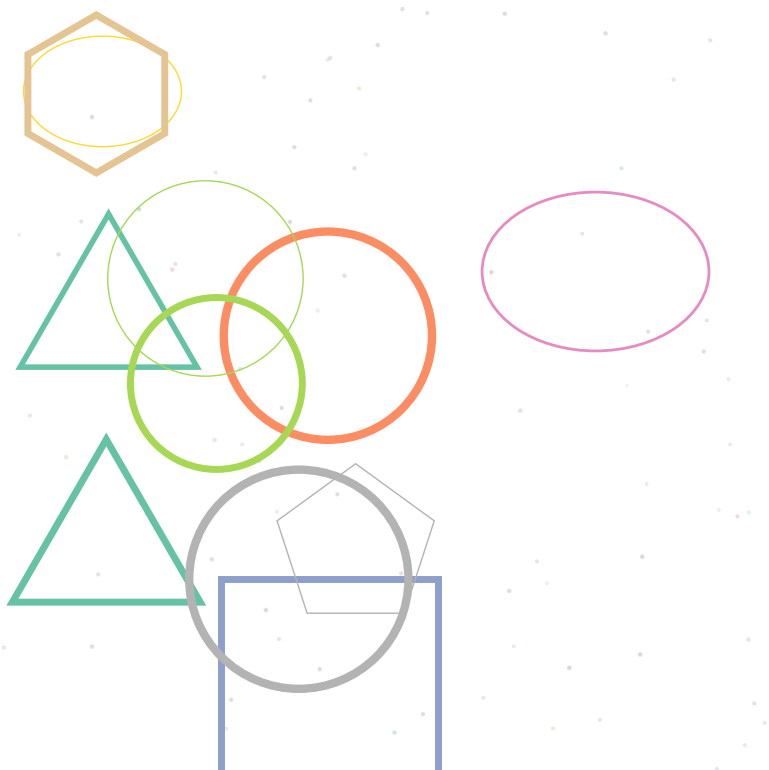[{"shape": "triangle", "thickness": 2.5, "radius": 0.7, "center": [0.138, 0.288]}, {"shape": "triangle", "thickness": 2, "radius": 0.66, "center": [0.141, 0.59]}, {"shape": "circle", "thickness": 3, "radius": 0.68, "center": [0.426, 0.564]}, {"shape": "square", "thickness": 2.5, "radius": 0.71, "center": [0.428, 0.106]}, {"shape": "oval", "thickness": 1, "radius": 0.74, "center": [0.773, 0.647]}, {"shape": "circle", "thickness": 2.5, "radius": 0.56, "center": [0.281, 0.502]}, {"shape": "circle", "thickness": 0.5, "radius": 0.63, "center": [0.267, 0.638]}, {"shape": "oval", "thickness": 0.5, "radius": 0.51, "center": [0.133, 0.881]}, {"shape": "hexagon", "thickness": 2.5, "radius": 0.51, "center": [0.125, 0.878]}, {"shape": "pentagon", "thickness": 0.5, "radius": 0.54, "center": [0.462, 0.29]}, {"shape": "circle", "thickness": 3, "radius": 0.71, "center": [0.388, 0.248]}]